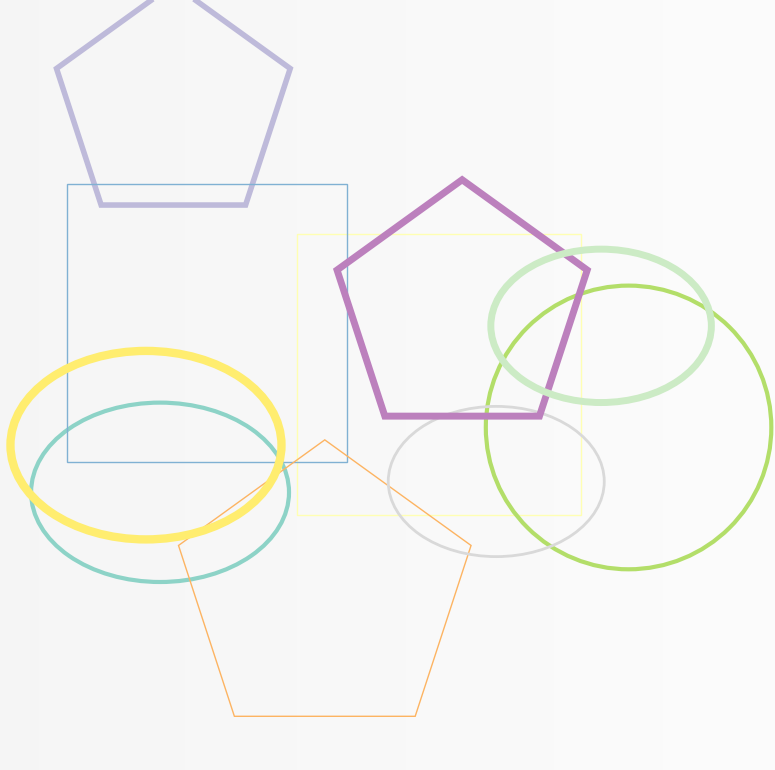[{"shape": "oval", "thickness": 1.5, "radius": 0.83, "center": [0.207, 0.361]}, {"shape": "square", "thickness": 0.5, "radius": 0.91, "center": [0.567, 0.514]}, {"shape": "pentagon", "thickness": 2, "radius": 0.79, "center": [0.224, 0.862]}, {"shape": "square", "thickness": 0.5, "radius": 0.9, "center": [0.267, 0.581]}, {"shape": "pentagon", "thickness": 0.5, "radius": 0.99, "center": [0.419, 0.23]}, {"shape": "circle", "thickness": 1.5, "radius": 0.92, "center": [0.811, 0.445]}, {"shape": "oval", "thickness": 1, "radius": 0.7, "center": [0.64, 0.375]}, {"shape": "pentagon", "thickness": 2.5, "radius": 0.85, "center": [0.596, 0.597]}, {"shape": "oval", "thickness": 2.5, "radius": 0.71, "center": [0.776, 0.577]}, {"shape": "oval", "thickness": 3, "radius": 0.87, "center": [0.188, 0.422]}]